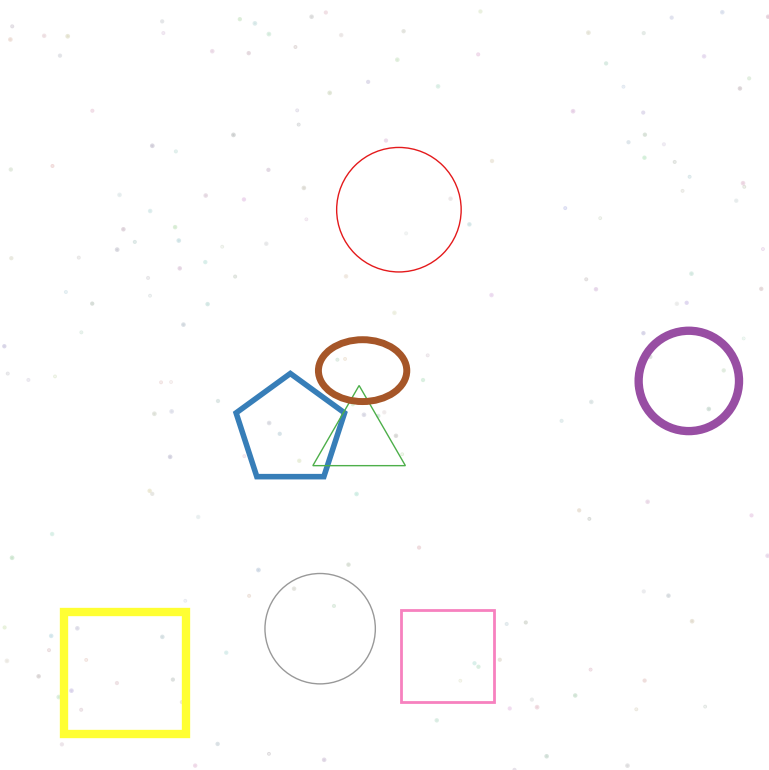[{"shape": "circle", "thickness": 0.5, "radius": 0.4, "center": [0.518, 0.728]}, {"shape": "pentagon", "thickness": 2, "radius": 0.37, "center": [0.377, 0.441]}, {"shape": "triangle", "thickness": 0.5, "radius": 0.35, "center": [0.466, 0.43]}, {"shape": "circle", "thickness": 3, "radius": 0.33, "center": [0.895, 0.505]}, {"shape": "square", "thickness": 3, "radius": 0.4, "center": [0.162, 0.126]}, {"shape": "oval", "thickness": 2.5, "radius": 0.29, "center": [0.471, 0.519]}, {"shape": "square", "thickness": 1, "radius": 0.3, "center": [0.581, 0.148]}, {"shape": "circle", "thickness": 0.5, "radius": 0.36, "center": [0.416, 0.184]}]